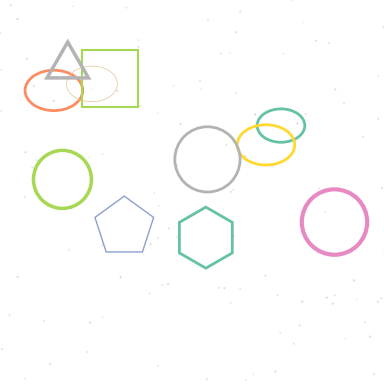[{"shape": "hexagon", "thickness": 2, "radius": 0.4, "center": [0.535, 0.383]}, {"shape": "oval", "thickness": 2, "radius": 0.31, "center": [0.73, 0.674]}, {"shape": "oval", "thickness": 2, "radius": 0.37, "center": [0.14, 0.765]}, {"shape": "pentagon", "thickness": 1, "radius": 0.4, "center": [0.323, 0.41]}, {"shape": "circle", "thickness": 3, "radius": 0.42, "center": [0.869, 0.423]}, {"shape": "square", "thickness": 1.5, "radius": 0.37, "center": [0.286, 0.797]}, {"shape": "circle", "thickness": 2.5, "radius": 0.38, "center": [0.162, 0.534]}, {"shape": "oval", "thickness": 2, "radius": 0.37, "center": [0.691, 0.624]}, {"shape": "oval", "thickness": 0.5, "radius": 0.33, "center": [0.239, 0.782]}, {"shape": "triangle", "thickness": 2.5, "radius": 0.31, "center": [0.176, 0.829]}, {"shape": "circle", "thickness": 2, "radius": 0.42, "center": [0.539, 0.586]}]